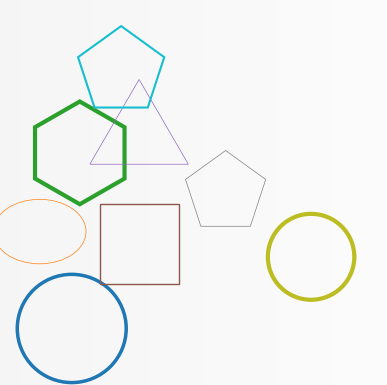[{"shape": "circle", "thickness": 2.5, "radius": 0.7, "center": [0.185, 0.147]}, {"shape": "oval", "thickness": 0.5, "radius": 0.6, "center": [0.102, 0.399]}, {"shape": "hexagon", "thickness": 3, "radius": 0.67, "center": [0.206, 0.603]}, {"shape": "triangle", "thickness": 0.5, "radius": 0.73, "center": [0.359, 0.647]}, {"shape": "square", "thickness": 1, "radius": 0.52, "center": [0.36, 0.366]}, {"shape": "pentagon", "thickness": 0.5, "radius": 0.54, "center": [0.582, 0.5]}, {"shape": "circle", "thickness": 3, "radius": 0.56, "center": [0.803, 0.333]}, {"shape": "pentagon", "thickness": 1.5, "radius": 0.58, "center": [0.313, 0.815]}]